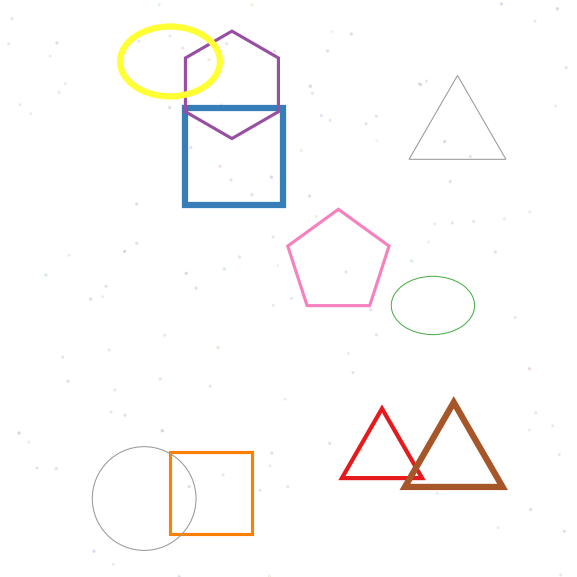[{"shape": "triangle", "thickness": 2, "radius": 0.4, "center": [0.661, 0.211]}, {"shape": "square", "thickness": 3, "radius": 0.42, "center": [0.405, 0.728]}, {"shape": "oval", "thickness": 0.5, "radius": 0.36, "center": [0.75, 0.47]}, {"shape": "hexagon", "thickness": 1.5, "radius": 0.46, "center": [0.402, 0.852]}, {"shape": "square", "thickness": 1.5, "radius": 0.35, "center": [0.365, 0.146]}, {"shape": "oval", "thickness": 3, "radius": 0.43, "center": [0.294, 0.893]}, {"shape": "triangle", "thickness": 3, "radius": 0.49, "center": [0.786, 0.205]}, {"shape": "pentagon", "thickness": 1.5, "radius": 0.46, "center": [0.586, 0.545]}, {"shape": "circle", "thickness": 0.5, "radius": 0.45, "center": [0.25, 0.136]}, {"shape": "triangle", "thickness": 0.5, "radius": 0.48, "center": [0.792, 0.772]}]